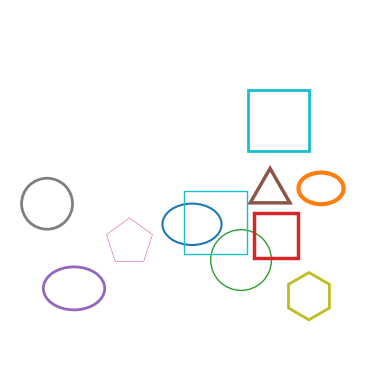[{"shape": "oval", "thickness": 1.5, "radius": 0.38, "center": [0.499, 0.417]}, {"shape": "oval", "thickness": 3, "radius": 0.29, "center": [0.834, 0.511]}, {"shape": "circle", "thickness": 1, "radius": 0.39, "center": [0.626, 0.325]}, {"shape": "square", "thickness": 2.5, "radius": 0.29, "center": [0.717, 0.389]}, {"shape": "oval", "thickness": 2, "radius": 0.4, "center": [0.192, 0.251]}, {"shape": "triangle", "thickness": 2.5, "radius": 0.3, "center": [0.701, 0.503]}, {"shape": "pentagon", "thickness": 0.5, "radius": 0.31, "center": [0.336, 0.371]}, {"shape": "circle", "thickness": 2, "radius": 0.33, "center": [0.122, 0.471]}, {"shape": "hexagon", "thickness": 2, "radius": 0.31, "center": [0.803, 0.231]}, {"shape": "square", "thickness": 1, "radius": 0.41, "center": [0.56, 0.422]}, {"shape": "square", "thickness": 2, "radius": 0.39, "center": [0.724, 0.687]}]